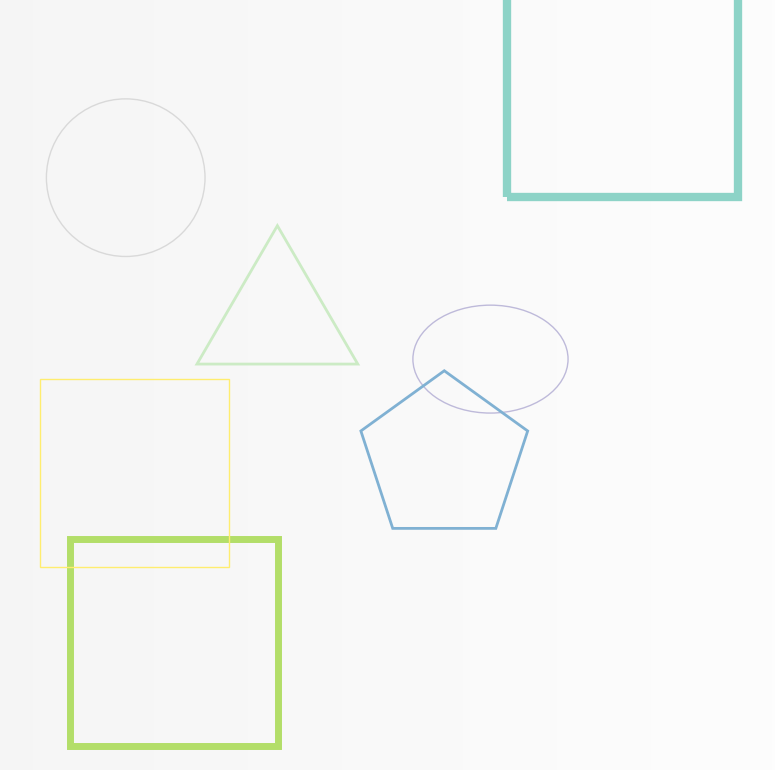[{"shape": "square", "thickness": 3, "radius": 0.75, "center": [0.803, 0.893]}, {"shape": "oval", "thickness": 0.5, "radius": 0.5, "center": [0.633, 0.534]}, {"shape": "pentagon", "thickness": 1, "radius": 0.57, "center": [0.573, 0.405]}, {"shape": "square", "thickness": 2.5, "radius": 0.67, "center": [0.225, 0.166]}, {"shape": "circle", "thickness": 0.5, "radius": 0.51, "center": [0.162, 0.769]}, {"shape": "triangle", "thickness": 1, "radius": 0.6, "center": [0.358, 0.587]}, {"shape": "square", "thickness": 0.5, "radius": 0.61, "center": [0.174, 0.385]}]